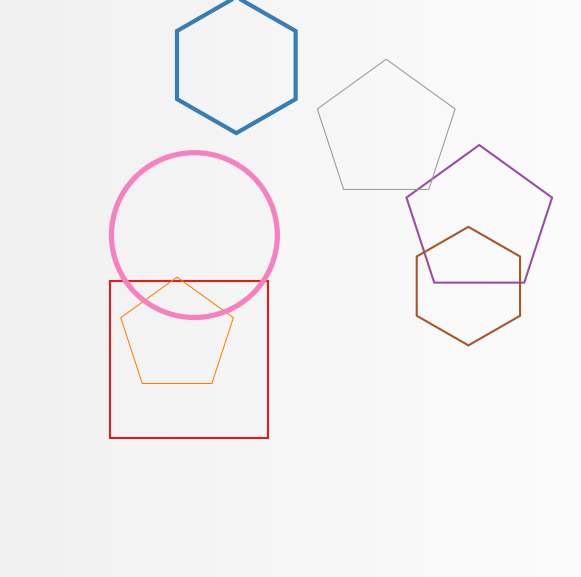[{"shape": "square", "thickness": 1, "radius": 0.68, "center": [0.326, 0.376]}, {"shape": "hexagon", "thickness": 2, "radius": 0.59, "center": [0.407, 0.887]}, {"shape": "pentagon", "thickness": 1, "radius": 0.66, "center": [0.825, 0.616]}, {"shape": "pentagon", "thickness": 0.5, "radius": 0.51, "center": [0.305, 0.417]}, {"shape": "hexagon", "thickness": 1, "radius": 0.51, "center": [0.806, 0.504]}, {"shape": "circle", "thickness": 2.5, "radius": 0.71, "center": [0.334, 0.592]}, {"shape": "pentagon", "thickness": 0.5, "radius": 0.62, "center": [0.664, 0.772]}]